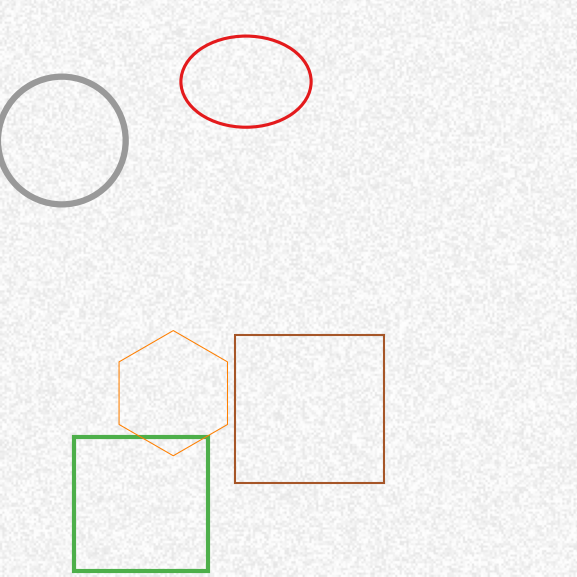[{"shape": "oval", "thickness": 1.5, "radius": 0.56, "center": [0.426, 0.858]}, {"shape": "square", "thickness": 2, "radius": 0.58, "center": [0.244, 0.126]}, {"shape": "hexagon", "thickness": 0.5, "radius": 0.54, "center": [0.3, 0.318]}, {"shape": "square", "thickness": 1, "radius": 0.64, "center": [0.536, 0.291]}, {"shape": "circle", "thickness": 3, "radius": 0.55, "center": [0.107, 0.756]}]